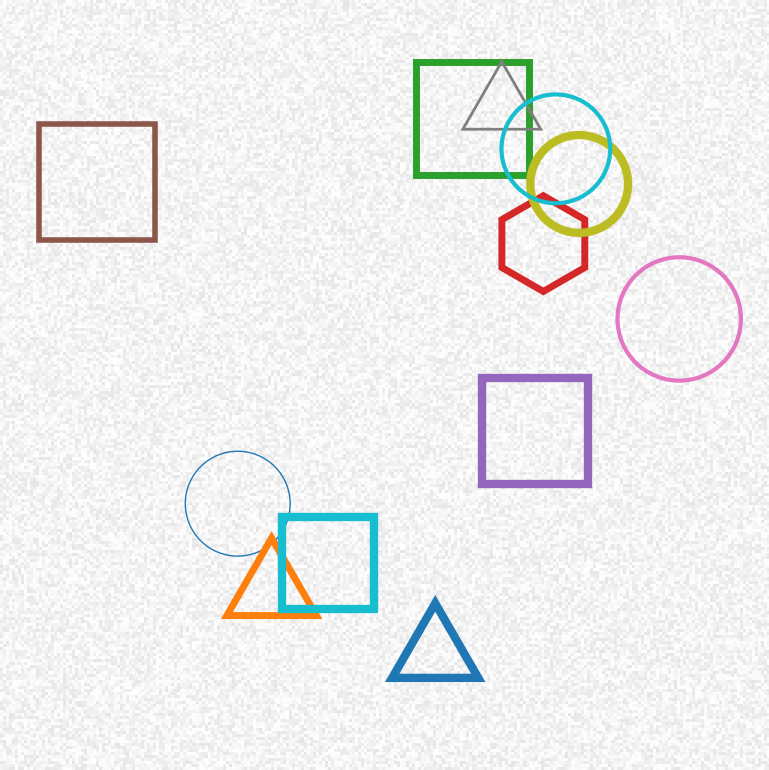[{"shape": "triangle", "thickness": 3, "radius": 0.32, "center": [0.565, 0.152]}, {"shape": "circle", "thickness": 0.5, "radius": 0.34, "center": [0.309, 0.346]}, {"shape": "triangle", "thickness": 2.5, "radius": 0.34, "center": [0.353, 0.234]}, {"shape": "square", "thickness": 2.5, "radius": 0.37, "center": [0.613, 0.846]}, {"shape": "hexagon", "thickness": 2.5, "radius": 0.31, "center": [0.706, 0.684]}, {"shape": "square", "thickness": 3, "radius": 0.34, "center": [0.695, 0.441]}, {"shape": "square", "thickness": 2, "radius": 0.38, "center": [0.127, 0.764]}, {"shape": "circle", "thickness": 1.5, "radius": 0.4, "center": [0.882, 0.586]}, {"shape": "triangle", "thickness": 1, "radius": 0.29, "center": [0.652, 0.861]}, {"shape": "circle", "thickness": 3, "radius": 0.32, "center": [0.752, 0.761]}, {"shape": "circle", "thickness": 1.5, "radius": 0.35, "center": [0.722, 0.807]}, {"shape": "square", "thickness": 3, "radius": 0.3, "center": [0.426, 0.269]}]